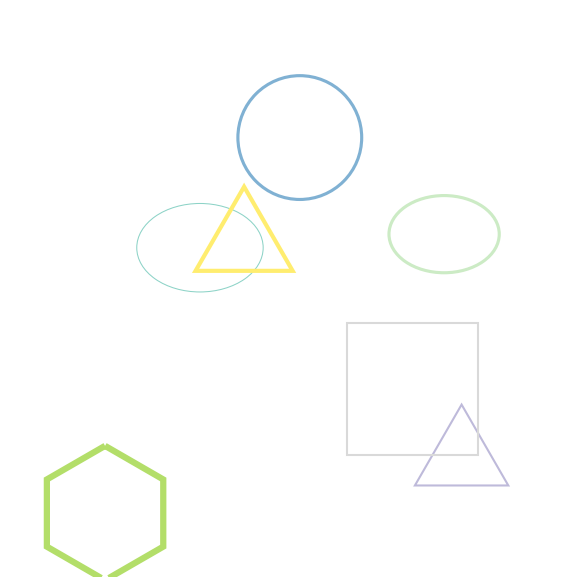[{"shape": "oval", "thickness": 0.5, "radius": 0.55, "center": [0.346, 0.57]}, {"shape": "triangle", "thickness": 1, "radius": 0.47, "center": [0.799, 0.205]}, {"shape": "circle", "thickness": 1.5, "radius": 0.54, "center": [0.519, 0.761]}, {"shape": "hexagon", "thickness": 3, "radius": 0.58, "center": [0.182, 0.111]}, {"shape": "square", "thickness": 1, "radius": 0.57, "center": [0.714, 0.326]}, {"shape": "oval", "thickness": 1.5, "radius": 0.48, "center": [0.769, 0.594]}, {"shape": "triangle", "thickness": 2, "radius": 0.49, "center": [0.423, 0.579]}]